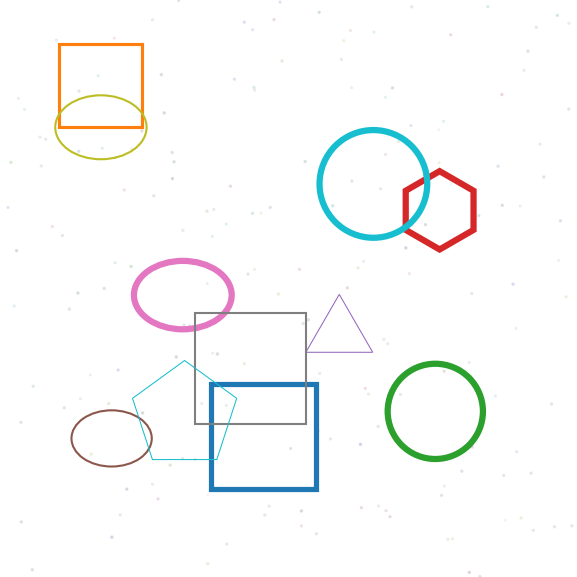[{"shape": "square", "thickness": 2.5, "radius": 0.45, "center": [0.456, 0.243]}, {"shape": "square", "thickness": 1.5, "radius": 0.36, "center": [0.174, 0.851]}, {"shape": "circle", "thickness": 3, "radius": 0.41, "center": [0.754, 0.287]}, {"shape": "hexagon", "thickness": 3, "radius": 0.34, "center": [0.761, 0.635]}, {"shape": "triangle", "thickness": 0.5, "radius": 0.33, "center": [0.587, 0.423]}, {"shape": "oval", "thickness": 1, "radius": 0.35, "center": [0.193, 0.24]}, {"shape": "oval", "thickness": 3, "radius": 0.42, "center": [0.317, 0.488]}, {"shape": "square", "thickness": 1, "radius": 0.48, "center": [0.433, 0.362]}, {"shape": "oval", "thickness": 1, "radius": 0.4, "center": [0.175, 0.779]}, {"shape": "circle", "thickness": 3, "radius": 0.47, "center": [0.647, 0.681]}, {"shape": "pentagon", "thickness": 0.5, "radius": 0.47, "center": [0.32, 0.28]}]